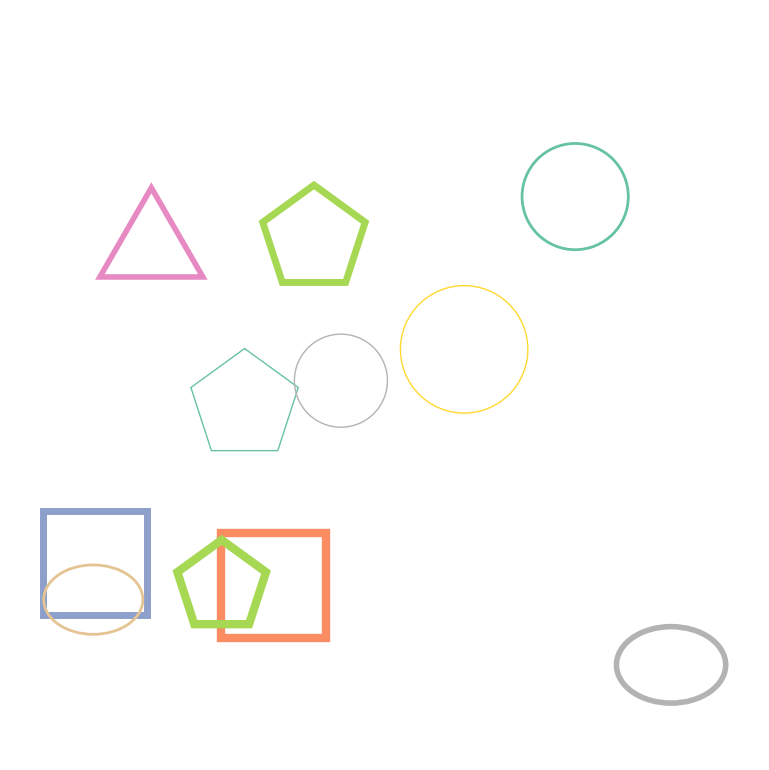[{"shape": "pentagon", "thickness": 0.5, "radius": 0.37, "center": [0.318, 0.474]}, {"shape": "circle", "thickness": 1, "radius": 0.34, "center": [0.747, 0.745]}, {"shape": "square", "thickness": 3, "radius": 0.34, "center": [0.355, 0.24]}, {"shape": "square", "thickness": 2.5, "radius": 0.34, "center": [0.123, 0.269]}, {"shape": "triangle", "thickness": 2, "radius": 0.39, "center": [0.197, 0.679]}, {"shape": "pentagon", "thickness": 3, "radius": 0.3, "center": [0.288, 0.238]}, {"shape": "pentagon", "thickness": 2.5, "radius": 0.35, "center": [0.408, 0.69]}, {"shape": "circle", "thickness": 0.5, "radius": 0.41, "center": [0.603, 0.546]}, {"shape": "oval", "thickness": 1, "radius": 0.32, "center": [0.121, 0.221]}, {"shape": "circle", "thickness": 0.5, "radius": 0.3, "center": [0.443, 0.506]}, {"shape": "oval", "thickness": 2, "radius": 0.35, "center": [0.872, 0.137]}]